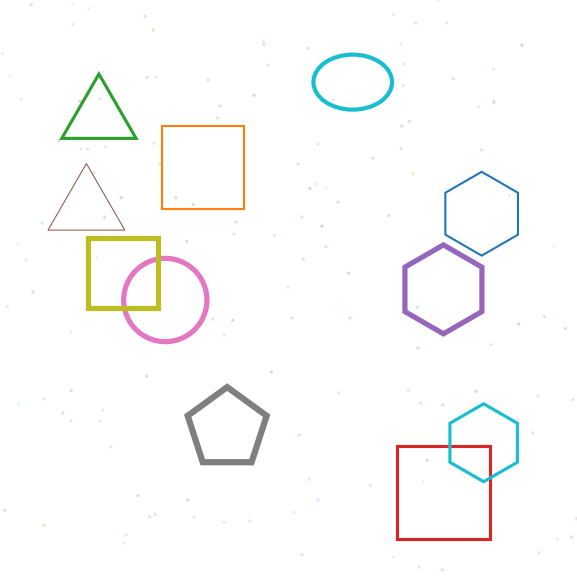[{"shape": "hexagon", "thickness": 1, "radius": 0.36, "center": [0.834, 0.629]}, {"shape": "square", "thickness": 1, "radius": 0.36, "center": [0.352, 0.709]}, {"shape": "triangle", "thickness": 1.5, "radius": 0.37, "center": [0.171, 0.797]}, {"shape": "square", "thickness": 1.5, "radius": 0.4, "center": [0.768, 0.147]}, {"shape": "hexagon", "thickness": 2.5, "radius": 0.38, "center": [0.768, 0.498]}, {"shape": "triangle", "thickness": 0.5, "radius": 0.38, "center": [0.15, 0.639]}, {"shape": "circle", "thickness": 2.5, "radius": 0.36, "center": [0.286, 0.48]}, {"shape": "pentagon", "thickness": 3, "radius": 0.36, "center": [0.393, 0.257]}, {"shape": "square", "thickness": 2.5, "radius": 0.3, "center": [0.213, 0.527]}, {"shape": "oval", "thickness": 2, "radius": 0.34, "center": [0.611, 0.857]}, {"shape": "hexagon", "thickness": 1.5, "radius": 0.34, "center": [0.838, 0.232]}]